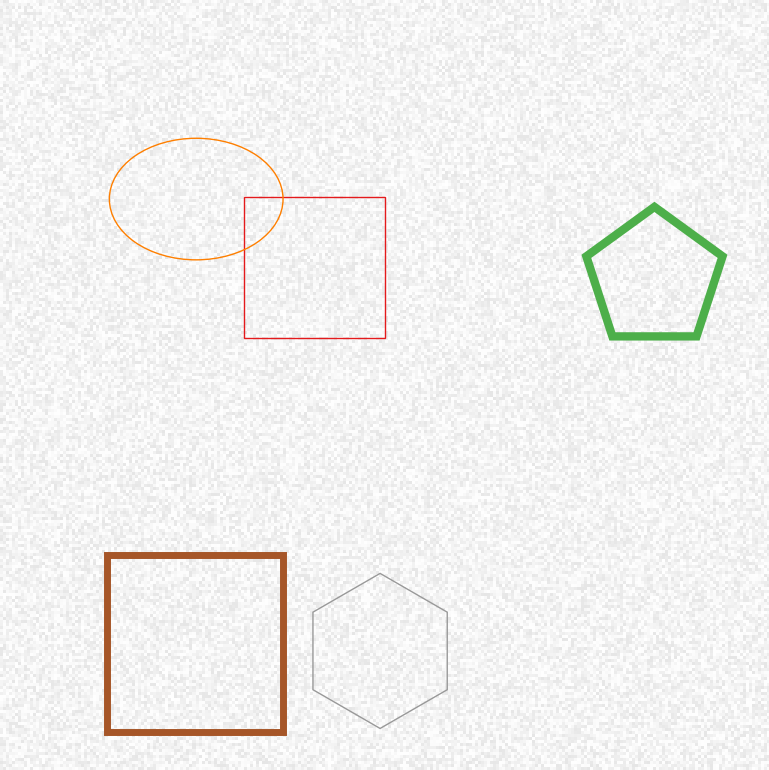[{"shape": "square", "thickness": 0.5, "radius": 0.46, "center": [0.408, 0.652]}, {"shape": "pentagon", "thickness": 3, "radius": 0.46, "center": [0.85, 0.638]}, {"shape": "oval", "thickness": 0.5, "radius": 0.56, "center": [0.255, 0.741]}, {"shape": "square", "thickness": 2.5, "radius": 0.57, "center": [0.253, 0.164]}, {"shape": "hexagon", "thickness": 0.5, "radius": 0.5, "center": [0.494, 0.155]}]